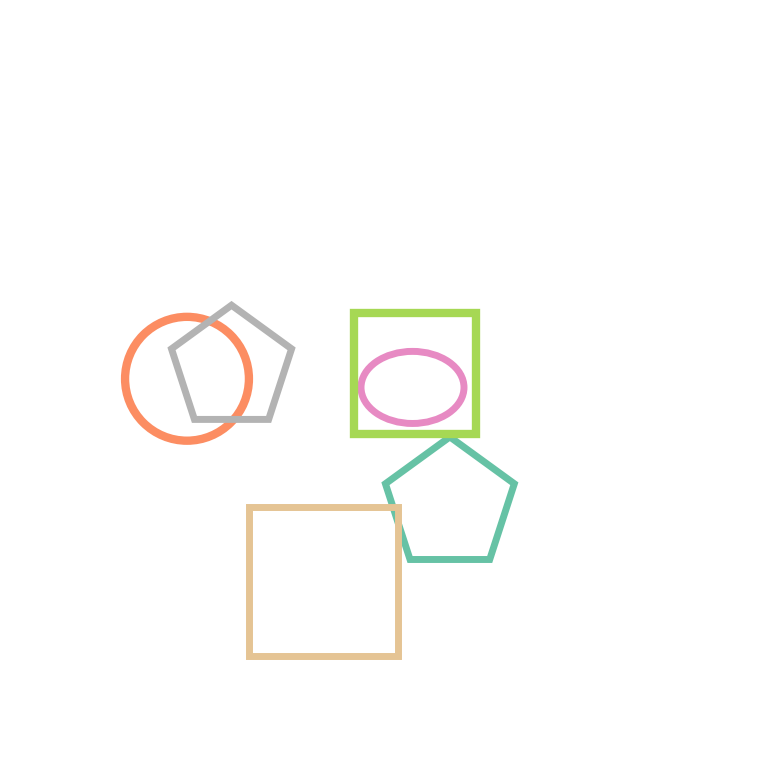[{"shape": "pentagon", "thickness": 2.5, "radius": 0.44, "center": [0.584, 0.345]}, {"shape": "circle", "thickness": 3, "radius": 0.4, "center": [0.243, 0.508]}, {"shape": "oval", "thickness": 2.5, "radius": 0.33, "center": [0.536, 0.497]}, {"shape": "square", "thickness": 3, "radius": 0.39, "center": [0.539, 0.515]}, {"shape": "square", "thickness": 2.5, "radius": 0.48, "center": [0.42, 0.245]}, {"shape": "pentagon", "thickness": 2.5, "radius": 0.41, "center": [0.301, 0.522]}]